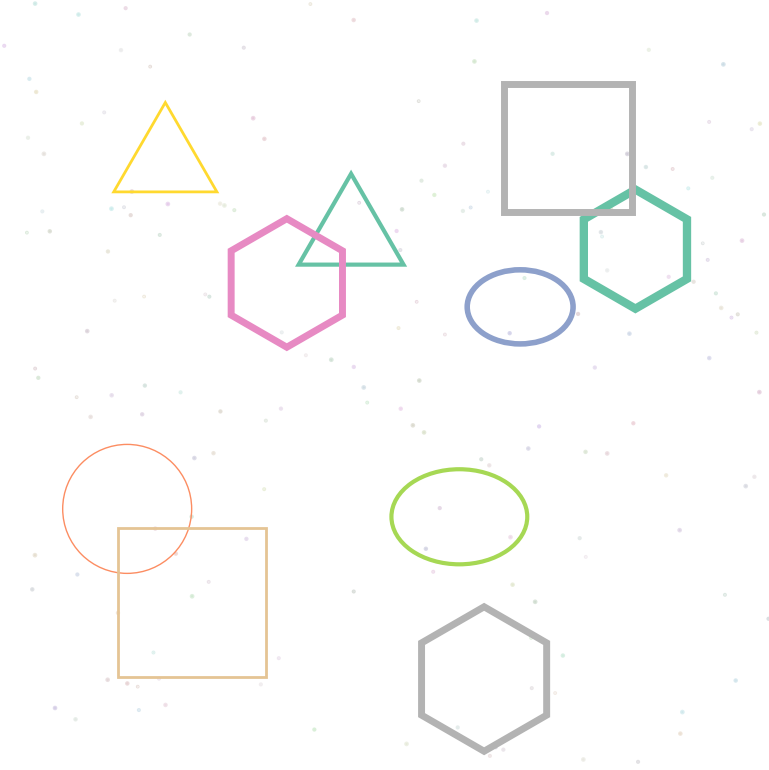[{"shape": "triangle", "thickness": 1.5, "radius": 0.39, "center": [0.456, 0.696]}, {"shape": "hexagon", "thickness": 3, "radius": 0.39, "center": [0.825, 0.676]}, {"shape": "circle", "thickness": 0.5, "radius": 0.42, "center": [0.165, 0.339]}, {"shape": "oval", "thickness": 2, "radius": 0.34, "center": [0.676, 0.601]}, {"shape": "hexagon", "thickness": 2.5, "radius": 0.42, "center": [0.372, 0.633]}, {"shape": "oval", "thickness": 1.5, "radius": 0.44, "center": [0.597, 0.329]}, {"shape": "triangle", "thickness": 1, "radius": 0.39, "center": [0.215, 0.789]}, {"shape": "square", "thickness": 1, "radius": 0.48, "center": [0.249, 0.218]}, {"shape": "hexagon", "thickness": 2.5, "radius": 0.47, "center": [0.629, 0.118]}, {"shape": "square", "thickness": 2.5, "radius": 0.42, "center": [0.738, 0.808]}]